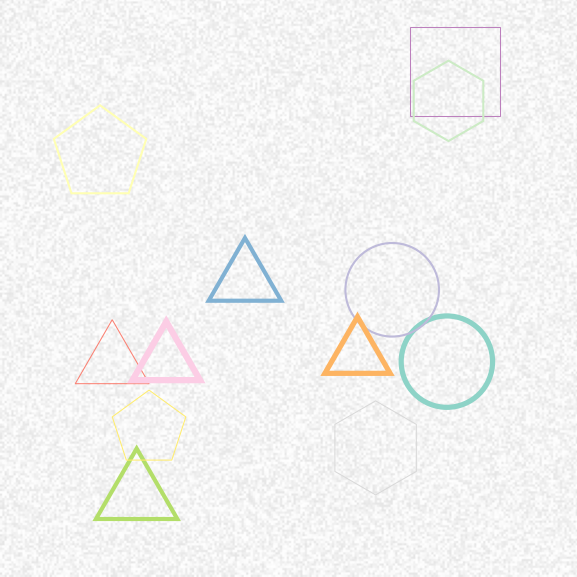[{"shape": "circle", "thickness": 2.5, "radius": 0.4, "center": [0.774, 0.373]}, {"shape": "pentagon", "thickness": 1, "radius": 0.42, "center": [0.173, 0.733]}, {"shape": "circle", "thickness": 1, "radius": 0.41, "center": [0.679, 0.497]}, {"shape": "triangle", "thickness": 0.5, "radius": 0.37, "center": [0.194, 0.372]}, {"shape": "triangle", "thickness": 2, "radius": 0.36, "center": [0.424, 0.515]}, {"shape": "triangle", "thickness": 2.5, "radius": 0.33, "center": [0.619, 0.385]}, {"shape": "triangle", "thickness": 2, "radius": 0.41, "center": [0.237, 0.141]}, {"shape": "triangle", "thickness": 3, "radius": 0.34, "center": [0.288, 0.375]}, {"shape": "hexagon", "thickness": 0.5, "radius": 0.41, "center": [0.65, 0.224]}, {"shape": "square", "thickness": 0.5, "radius": 0.39, "center": [0.788, 0.876]}, {"shape": "hexagon", "thickness": 1, "radius": 0.35, "center": [0.777, 0.824]}, {"shape": "pentagon", "thickness": 0.5, "radius": 0.33, "center": [0.258, 0.257]}]